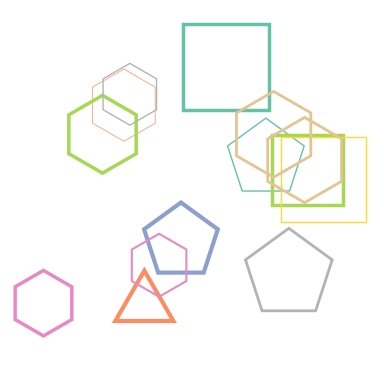[{"shape": "square", "thickness": 2.5, "radius": 0.56, "center": [0.588, 0.825]}, {"shape": "pentagon", "thickness": 1, "radius": 0.52, "center": [0.691, 0.588]}, {"shape": "triangle", "thickness": 3, "radius": 0.44, "center": [0.375, 0.21]}, {"shape": "hexagon", "thickness": 0.5, "radius": 0.47, "center": [0.322, 0.727]}, {"shape": "pentagon", "thickness": 3, "radius": 0.5, "center": [0.47, 0.373]}, {"shape": "hexagon", "thickness": 1.5, "radius": 0.41, "center": [0.413, 0.311]}, {"shape": "hexagon", "thickness": 2.5, "radius": 0.43, "center": [0.113, 0.213]}, {"shape": "square", "thickness": 2.5, "radius": 0.46, "center": [0.799, 0.558]}, {"shape": "hexagon", "thickness": 2.5, "radius": 0.5, "center": [0.266, 0.651]}, {"shape": "square", "thickness": 1, "radius": 0.55, "center": [0.84, 0.534]}, {"shape": "hexagon", "thickness": 2, "radius": 0.55, "center": [0.791, 0.584]}, {"shape": "hexagon", "thickness": 2, "radius": 0.56, "center": [0.711, 0.651]}, {"shape": "pentagon", "thickness": 2, "radius": 0.59, "center": [0.75, 0.289]}, {"shape": "hexagon", "thickness": 1, "radius": 0.4, "center": [0.337, 0.755]}]